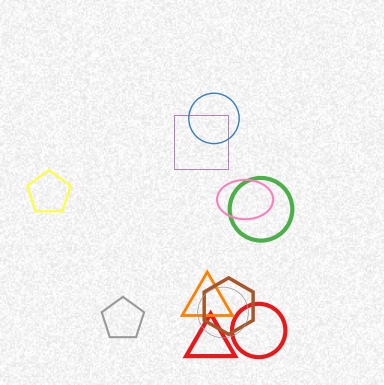[{"shape": "circle", "thickness": 3, "radius": 0.35, "center": [0.672, 0.142]}, {"shape": "triangle", "thickness": 3, "radius": 0.37, "center": [0.547, 0.112]}, {"shape": "circle", "thickness": 1, "radius": 0.33, "center": [0.556, 0.692]}, {"shape": "circle", "thickness": 3, "radius": 0.41, "center": [0.678, 0.456]}, {"shape": "square", "thickness": 0.5, "radius": 0.35, "center": [0.523, 0.632]}, {"shape": "triangle", "thickness": 2, "radius": 0.38, "center": [0.538, 0.218]}, {"shape": "pentagon", "thickness": 1.5, "radius": 0.3, "center": [0.127, 0.499]}, {"shape": "hexagon", "thickness": 2.5, "radius": 0.37, "center": [0.594, 0.205]}, {"shape": "oval", "thickness": 1.5, "radius": 0.36, "center": [0.637, 0.482]}, {"shape": "pentagon", "thickness": 1.5, "radius": 0.29, "center": [0.319, 0.171]}, {"shape": "circle", "thickness": 0.5, "radius": 0.33, "center": [0.579, 0.188]}]